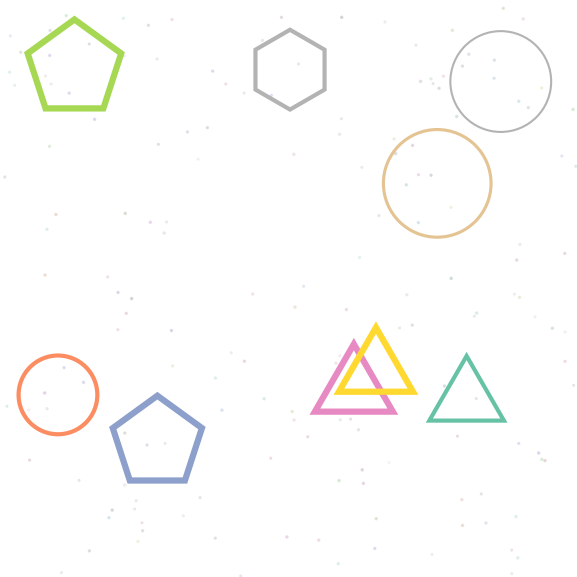[{"shape": "triangle", "thickness": 2, "radius": 0.37, "center": [0.808, 0.308]}, {"shape": "circle", "thickness": 2, "radius": 0.34, "center": [0.1, 0.315]}, {"shape": "pentagon", "thickness": 3, "radius": 0.41, "center": [0.272, 0.233]}, {"shape": "triangle", "thickness": 3, "radius": 0.39, "center": [0.613, 0.325]}, {"shape": "pentagon", "thickness": 3, "radius": 0.43, "center": [0.129, 0.88]}, {"shape": "triangle", "thickness": 3, "radius": 0.37, "center": [0.651, 0.358]}, {"shape": "circle", "thickness": 1.5, "radius": 0.47, "center": [0.757, 0.682]}, {"shape": "hexagon", "thickness": 2, "radius": 0.35, "center": [0.502, 0.879]}, {"shape": "circle", "thickness": 1, "radius": 0.44, "center": [0.867, 0.858]}]